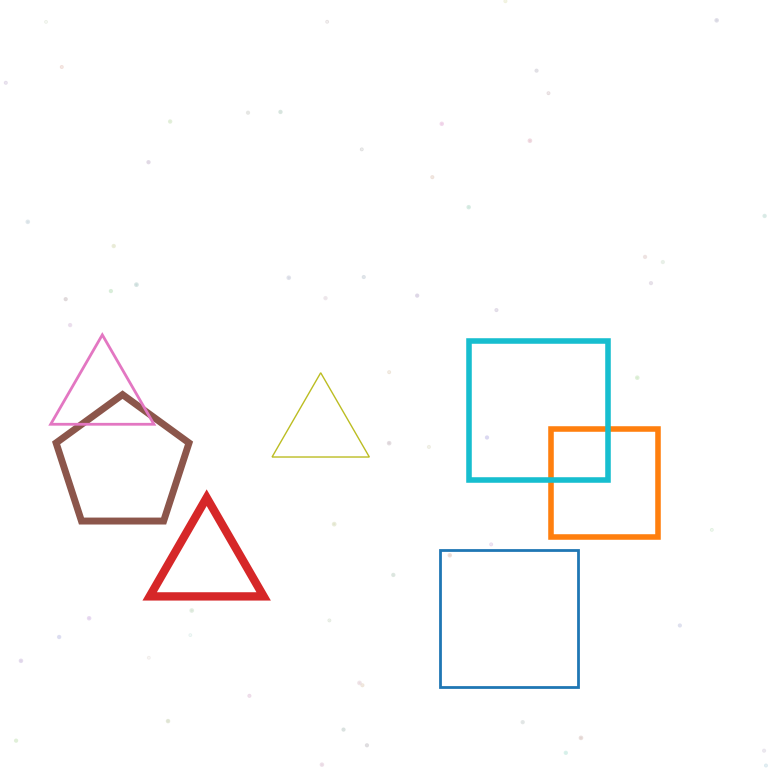[{"shape": "square", "thickness": 1, "radius": 0.45, "center": [0.661, 0.196]}, {"shape": "square", "thickness": 2, "radius": 0.35, "center": [0.785, 0.373]}, {"shape": "triangle", "thickness": 3, "radius": 0.43, "center": [0.268, 0.268]}, {"shape": "pentagon", "thickness": 2.5, "radius": 0.45, "center": [0.159, 0.397]}, {"shape": "triangle", "thickness": 1, "radius": 0.39, "center": [0.133, 0.488]}, {"shape": "triangle", "thickness": 0.5, "radius": 0.36, "center": [0.416, 0.443]}, {"shape": "square", "thickness": 2, "radius": 0.45, "center": [0.699, 0.467]}]